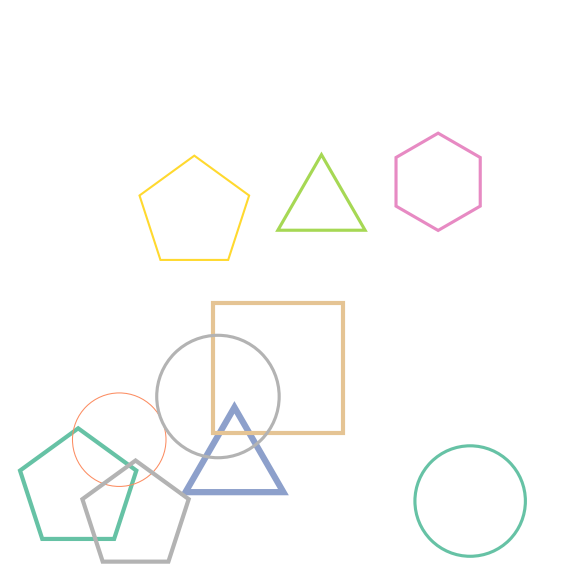[{"shape": "circle", "thickness": 1.5, "radius": 0.48, "center": [0.814, 0.132]}, {"shape": "pentagon", "thickness": 2, "radius": 0.53, "center": [0.135, 0.152]}, {"shape": "circle", "thickness": 0.5, "radius": 0.4, "center": [0.206, 0.238]}, {"shape": "triangle", "thickness": 3, "radius": 0.49, "center": [0.406, 0.196]}, {"shape": "hexagon", "thickness": 1.5, "radius": 0.42, "center": [0.759, 0.684]}, {"shape": "triangle", "thickness": 1.5, "radius": 0.44, "center": [0.557, 0.644]}, {"shape": "pentagon", "thickness": 1, "radius": 0.5, "center": [0.336, 0.63]}, {"shape": "square", "thickness": 2, "radius": 0.56, "center": [0.482, 0.362]}, {"shape": "circle", "thickness": 1.5, "radius": 0.53, "center": [0.377, 0.313]}, {"shape": "pentagon", "thickness": 2, "radius": 0.48, "center": [0.235, 0.105]}]